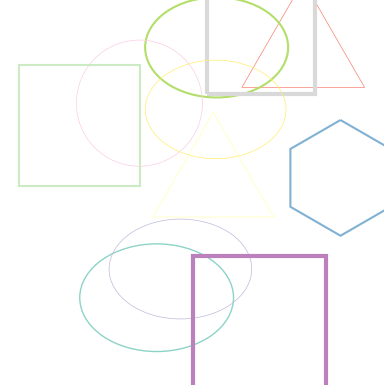[{"shape": "oval", "thickness": 1, "radius": 1.0, "center": [0.407, 0.227]}, {"shape": "triangle", "thickness": 0.5, "radius": 0.91, "center": [0.554, 0.527]}, {"shape": "oval", "thickness": 0.5, "radius": 0.93, "center": [0.469, 0.301]}, {"shape": "triangle", "thickness": 0.5, "radius": 0.92, "center": [0.788, 0.865]}, {"shape": "hexagon", "thickness": 1.5, "radius": 0.75, "center": [0.884, 0.538]}, {"shape": "oval", "thickness": 1.5, "radius": 0.93, "center": [0.563, 0.877]}, {"shape": "circle", "thickness": 0.5, "radius": 0.82, "center": [0.362, 0.732]}, {"shape": "square", "thickness": 3, "radius": 0.7, "center": [0.679, 0.895]}, {"shape": "square", "thickness": 3, "radius": 0.87, "center": [0.674, 0.162]}, {"shape": "square", "thickness": 1.5, "radius": 0.78, "center": [0.206, 0.674]}, {"shape": "oval", "thickness": 0.5, "radius": 0.91, "center": [0.56, 0.716]}]